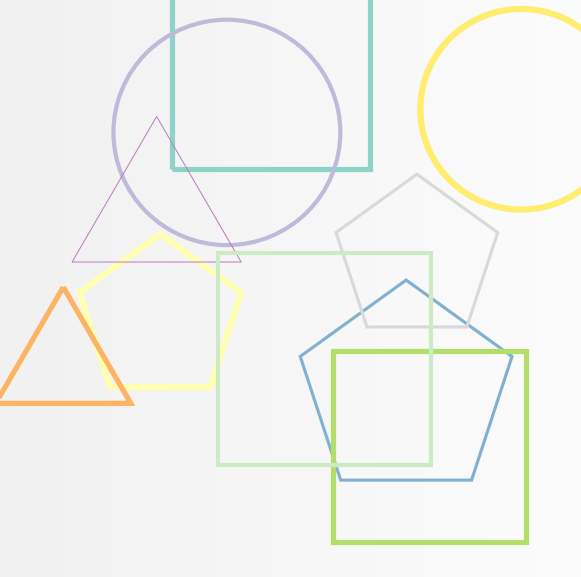[{"shape": "square", "thickness": 2.5, "radius": 0.85, "center": [0.467, 0.876]}, {"shape": "pentagon", "thickness": 3, "radius": 0.73, "center": [0.276, 0.447]}, {"shape": "circle", "thickness": 2, "radius": 0.98, "center": [0.39, 0.77]}, {"shape": "pentagon", "thickness": 1.5, "radius": 0.96, "center": [0.699, 0.323]}, {"shape": "triangle", "thickness": 2.5, "radius": 0.67, "center": [0.109, 0.368]}, {"shape": "square", "thickness": 2.5, "radius": 0.83, "center": [0.738, 0.226]}, {"shape": "pentagon", "thickness": 1.5, "radius": 0.73, "center": [0.717, 0.551]}, {"shape": "triangle", "thickness": 0.5, "radius": 0.84, "center": [0.269, 0.629]}, {"shape": "square", "thickness": 2, "radius": 0.92, "center": [0.558, 0.378]}, {"shape": "circle", "thickness": 3, "radius": 0.87, "center": [0.897, 0.81]}]